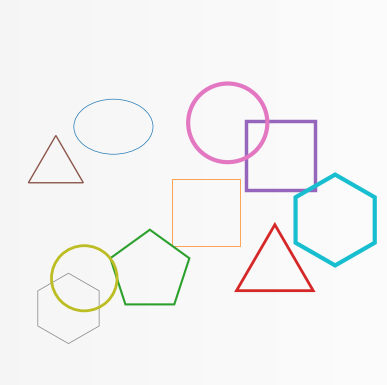[{"shape": "oval", "thickness": 0.5, "radius": 0.51, "center": [0.293, 0.671]}, {"shape": "square", "thickness": 0.5, "radius": 0.43, "center": [0.532, 0.447]}, {"shape": "pentagon", "thickness": 1.5, "radius": 0.54, "center": [0.387, 0.296]}, {"shape": "triangle", "thickness": 2, "radius": 0.57, "center": [0.709, 0.302]}, {"shape": "square", "thickness": 2.5, "radius": 0.45, "center": [0.724, 0.596]}, {"shape": "triangle", "thickness": 1, "radius": 0.41, "center": [0.144, 0.566]}, {"shape": "circle", "thickness": 3, "radius": 0.51, "center": [0.588, 0.681]}, {"shape": "hexagon", "thickness": 0.5, "radius": 0.46, "center": [0.177, 0.199]}, {"shape": "circle", "thickness": 2, "radius": 0.42, "center": [0.217, 0.277]}, {"shape": "hexagon", "thickness": 3, "radius": 0.59, "center": [0.865, 0.429]}]